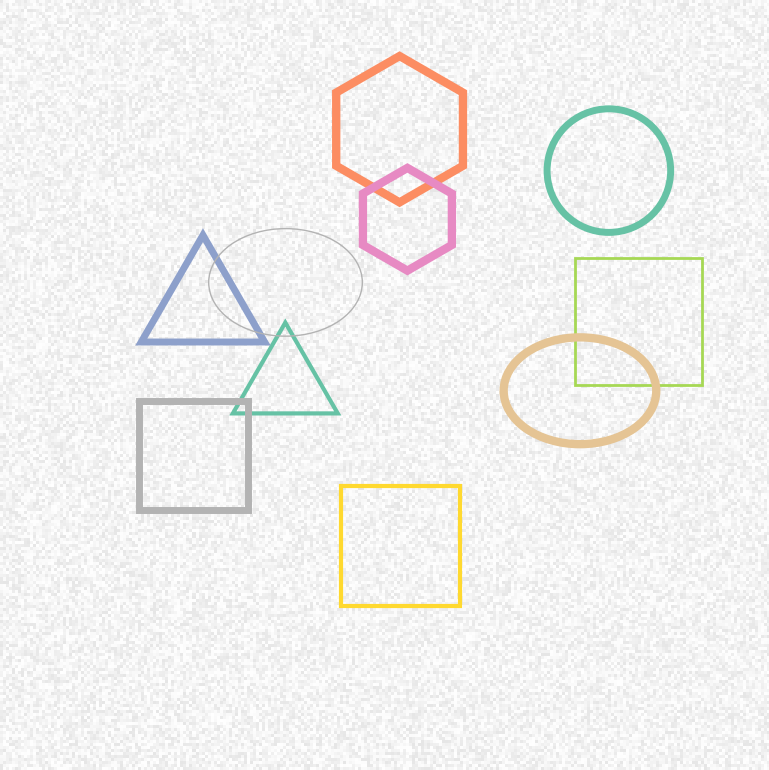[{"shape": "circle", "thickness": 2.5, "radius": 0.4, "center": [0.791, 0.778]}, {"shape": "triangle", "thickness": 1.5, "radius": 0.39, "center": [0.371, 0.502]}, {"shape": "hexagon", "thickness": 3, "radius": 0.48, "center": [0.519, 0.832]}, {"shape": "triangle", "thickness": 2.5, "radius": 0.46, "center": [0.264, 0.602]}, {"shape": "hexagon", "thickness": 3, "radius": 0.33, "center": [0.529, 0.715]}, {"shape": "square", "thickness": 1, "radius": 0.41, "center": [0.829, 0.582]}, {"shape": "square", "thickness": 1.5, "radius": 0.39, "center": [0.52, 0.291]}, {"shape": "oval", "thickness": 3, "radius": 0.5, "center": [0.753, 0.493]}, {"shape": "square", "thickness": 2.5, "radius": 0.35, "center": [0.251, 0.408]}, {"shape": "oval", "thickness": 0.5, "radius": 0.5, "center": [0.371, 0.633]}]